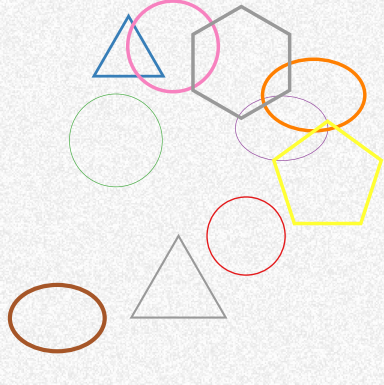[{"shape": "circle", "thickness": 1, "radius": 0.51, "center": [0.639, 0.387]}, {"shape": "triangle", "thickness": 2, "radius": 0.52, "center": [0.334, 0.854]}, {"shape": "circle", "thickness": 0.5, "radius": 0.6, "center": [0.301, 0.635]}, {"shape": "oval", "thickness": 0.5, "radius": 0.6, "center": [0.732, 0.667]}, {"shape": "oval", "thickness": 2.5, "radius": 0.66, "center": [0.815, 0.753]}, {"shape": "pentagon", "thickness": 2.5, "radius": 0.73, "center": [0.851, 0.538]}, {"shape": "oval", "thickness": 3, "radius": 0.62, "center": [0.149, 0.174]}, {"shape": "circle", "thickness": 2.5, "radius": 0.59, "center": [0.449, 0.879]}, {"shape": "hexagon", "thickness": 2.5, "radius": 0.72, "center": [0.627, 0.838]}, {"shape": "triangle", "thickness": 1.5, "radius": 0.71, "center": [0.464, 0.246]}]